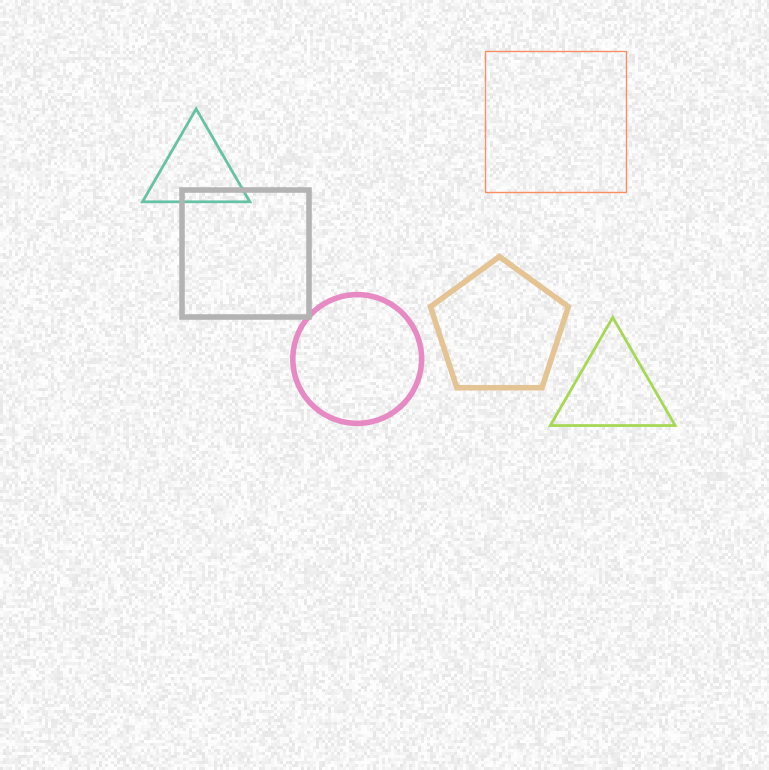[{"shape": "triangle", "thickness": 1, "radius": 0.4, "center": [0.255, 0.778]}, {"shape": "square", "thickness": 0.5, "radius": 0.46, "center": [0.721, 0.843]}, {"shape": "circle", "thickness": 2, "radius": 0.42, "center": [0.464, 0.534]}, {"shape": "triangle", "thickness": 1, "radius": 0.47, "center": [0.796, 0.494]}, {"shape": "pentagon", "thickness": 2, "radius": 0.47, "center": [0.649, 0.573]}, {"shape": "square", "thickness": 2, "radius": 0.41, "center": [0.319, 0.671]}]